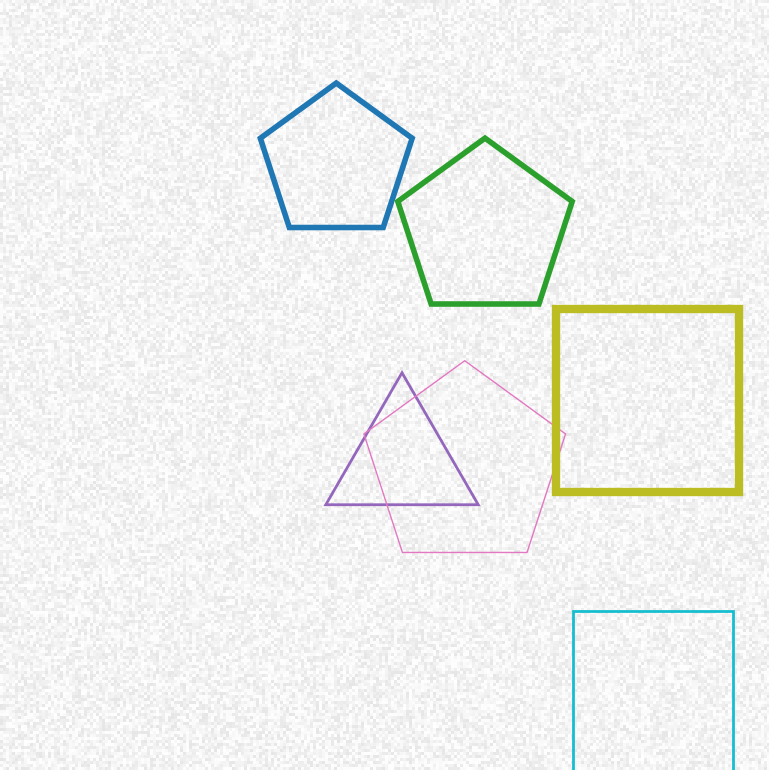[{"shape": "pentagon", "thickness": 2, "radius": 0.52, "center": [0.437, 0.788]}, {"shape": "pentagon", "thickness": 2, "radius": 0.6, "center": [0.63, 0.702]}, {"shape": "triangle", "thickness": 1, "radius": 0.57, "center": [0.522, 0.402]}, {"shape": "pentagon", "thickness": 0.5, "radius": 0.69, "center": [0.604, 0.394]}, {"shape": "square", "thickness": 3, "radius": 0.59, "center": [0.841, 0.48]}, {"shape": "square", "thickness": 1, "radius": 0.52, "center": [0.848, 0.102]}]